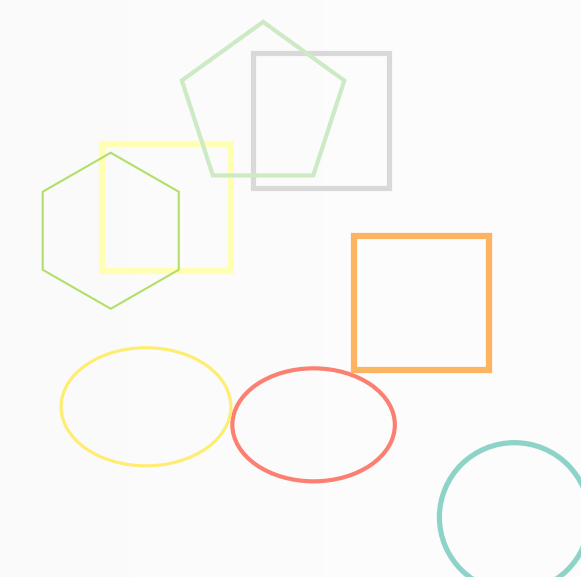[{"shape": "circle", "thickness": 2.5, "radius": 0.65, "center": [0.885, 0.104]}, {"shape": "square", "thickness": 3, "radius": 0.55, "center": [0.287, 0.64]}, {"shape": "oval", "thickness": 2, "radius": 0.7, "center": [0.54, 0.263]}, {"shape": "square", "thickness": 3, "radius": 0.58, "center": [0.725, 0.474]}, {"shape": "hexagon", "thickness": 1, "radius": 0.68, "center": [0.19, 0.6]}, {"shape": "square", "thickness": 2.5, "radius": 0.59, "center": [0.552, 0.791]}, {"shape": "pentagon", "thickness": 2, "radius": 0.73, "center": [0.453, 0.814]}, {"shape": "oval", "thickness": 1.5, "radius": 0.73, "center": [0.251, 0.295]}]